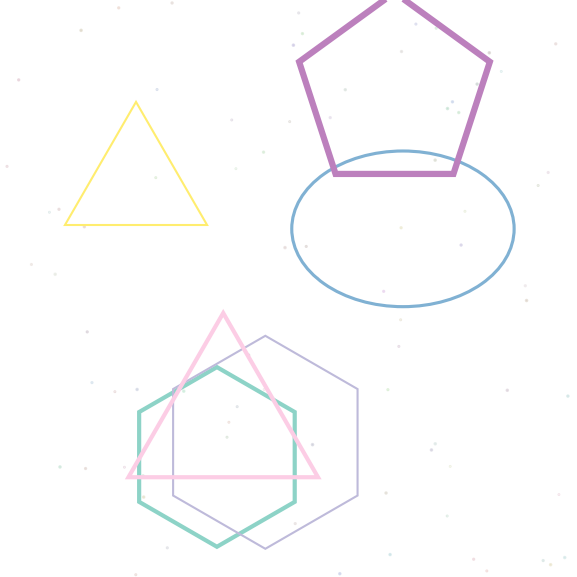[{"shape": "hexagon", "thickness": 2, "radius": 0.78, "center": [0.376, 0.208]}, {"shape": "hexagon", "thickness": 1, "radius": 0.92, "center": [0.459, 0.233]}, {"shape": "oval", "thickness": 1.5, "radius": 0.96, "center": [0.698, 0.603]}, {"shape": "triangle", "thickness": 2, "radius": 0.95, "center": [0.387, 0.268]}, {"shape": "pentagon", "thickness": 3, "radius": 0.87, "center": [0.683, 0.838]}, {"shape": "triangle", "thickness": 1, "radius": 0.71, "center": [0.236, 0.681]}]